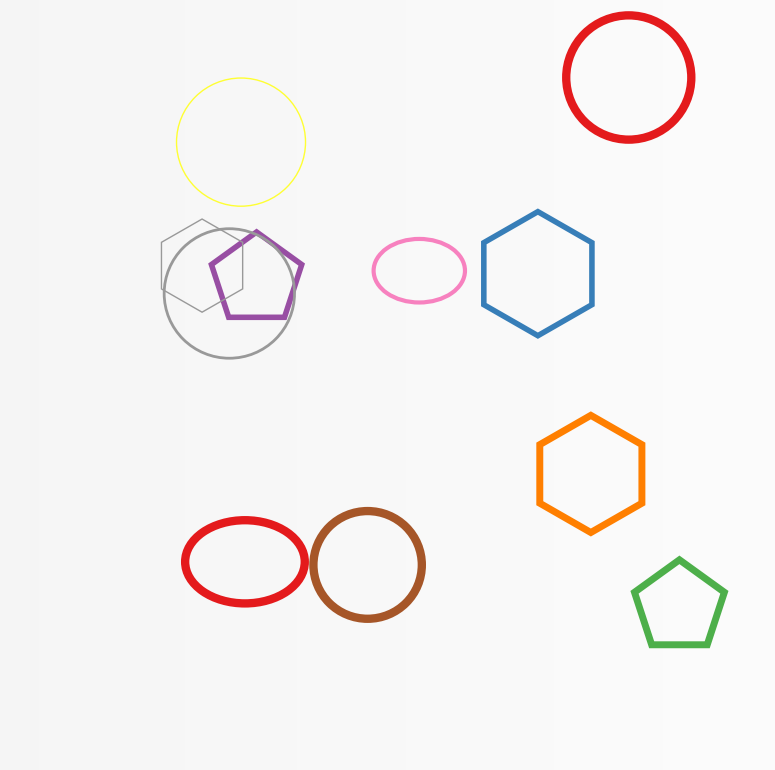[{"shape": "circle", "thickness": 3, "radius": 0.4, "center": [0.811, 0.899]}, {"shape": "oval", "thickness": 3, "radius": 0.39, "center": [0.316, 0.27]}, {"shape": "hexagon", "thickness": 2, "radius": 0.4, "center": [0.694, 0.645]}, {"shape": "pentagon", "thickness": 2.5, "radius": 0.3, "center": [0.877, 0.212]}, {"shape": "pentagon", "thickness": 2, "radius": 0.31, "center": [0.331, 0.637]}, {"shape": "hexagon", "thickness": 2.5, "radius": 0.38, "center": [0.762, 0.385]}, {"shape": "circle", "thickness": 0.5, "radius": 0.42, "center": [0.311, 0.815]}, {"shape": "circle", "thickness": 3, "radius": 0.35, "center": [0.474, 0.266]}, {"shape": "oval", "thickness": 1.5, "radius": 0.29, "center": [0.541, 0.648]}, {"shape": "hexagon", "thickness": 0.5, "radius": 0.3, "center": [0.261, 0.655]}, {"shape": "circle", "thickness": 1, "radius": 0.42, "center": [0.296, 0.619]}]